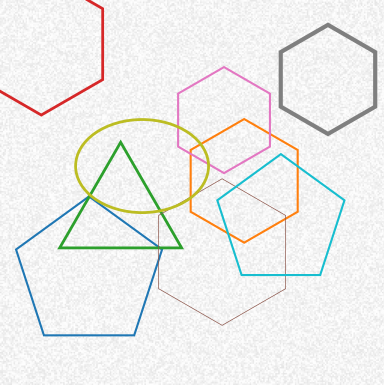[{"shape": "pentagon", "thickness": 1.5, "radius": 1.0, "center": [0.231, 0.29]}, {"shape": "hexagon", "thickness": 1.5, "radius": 0.8, "center": [0.634, 0.53]}, {"shape": "triangle", "thickness": 2, "radius": 0.91, "center": [0.313, 0.448]}, {"shape": "hexagon", "thickness": 2, "radius": 0.92, "center": [0.107, 0.885]}, {"shape": "hexagon", "thickness": 0.5, "radius": 0.95, "center": [0.577, 0.345]}, {"shape": "hexagon", "thickness": 1.5, "radius": 0.69, "center": [0.582, 0.688]}, {"shape": "hexagon", "thickness": 3, "radius": 0.71, "center": [0.852, 0.794]}, {"shape": "oval", "thickness": 2, "radius": 0.86, "center": [0.369, 0.569]}, {"shape": "pentagon", "thickness": 1.5, "radius": 0.87, "center": [0.73, 0.426]}]